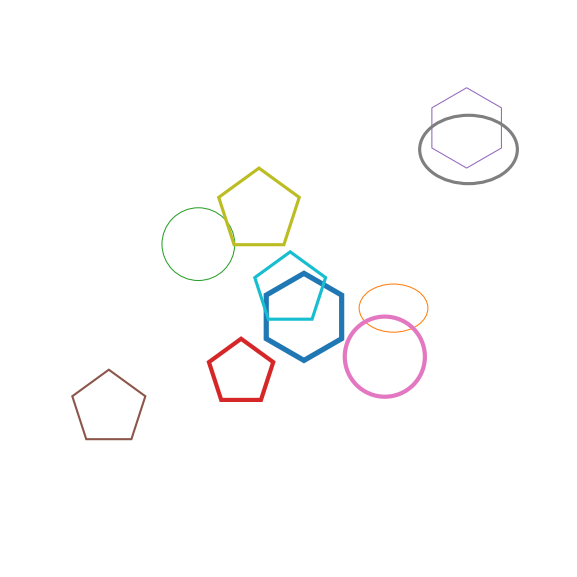[{"shape": "hexagon", "thickness": 2.5, "radius": 0.38, "center": [0.526, 0.45]}, {"shape": "oval", "thickness": 0.5, "radius": 0.3, "center": [0.681, 0.466]}, {"shape": "circle", "thickness": 0.5, "radius": 0.31, "center": [0.343, 0.576]}, {"shape": "pentagon", "thickness": 2, "radius": 0.29, "center": [0.417, 0.354]}, {"shape": "hexagon", "thickness": 0.5, "radius": 0.35, "center": [0.808, 0.778]}, {"shape": "pentagon", "thickness": 1, "radius": 0.33, "center": [0.188, 0.292]}, {"shape": "circle", "thickness": 2, "radius": 0.35, "center": [0.666, 0.382]}, {"shape": "oval", "thickness": 1.5, "radius": 0.42, "center": [0.811, 0.74]}, {"shape": "pentagon", "thickness": 1.5, "radius": 0.37, "center": [0.448, 0.635]}, {"shape": "pentagon", "thickness": 1.5, "radius": 0.32, "center": [0.502, 0.499]}]